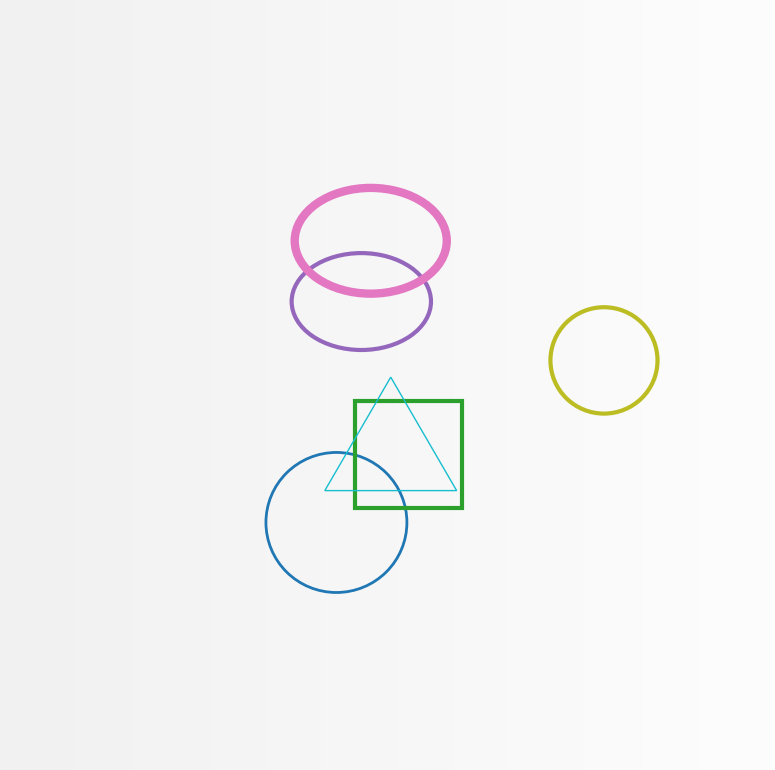[{"shape": "circle", "thickness": 1, "radius": 0.45, "center": [0.434, 0.321]}, {"shape": "square", "thickness": 1.5, "radius": 0.35, "center": [0.527, 0.41]}, {"shape": "oval", "thickness": 1.5, "radius": 0.45, "center": [0.466, 0.608]}, {"shape": "oval", "thickness": 3, "radius": 0.49, "center": [0.478, 0.687]}, {"shape": "circle", "thickness": 1.5, "radius": 0.35, "center": [0.779, 0.532]}, {"shape": "triangle", "thickness": 0.5, "radius": 0.49, "center": [0.504, 0.412]}]